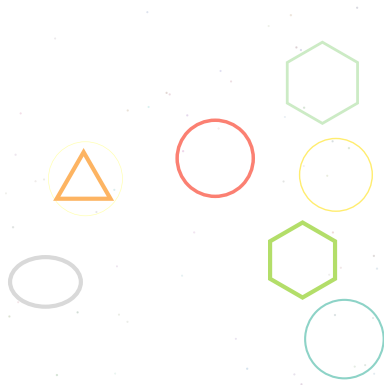[{"shape": "circle", "thickness": 1.5, "radius": 0.51, "center": [0.894, 0.119]}, {"shape": "circle", "thickness": 0.5, "radius": 0.48, "center": [0.222, 0.536]}, {"shape": "circle", "thickness": 2.5, "radius": 0.49, "center": [0.559, 0.589]}, {"shape": "triangle", "thickness": 3, "radius": 0.4, "center": [0.217, 0.524]}, {"shape": "hexagon", "thickness": 3, "radius": 0.49, "center": [0.786, 0.325]}, {"shape": "oval", "thickness": 3, "radius": 0.46, "center": [0.118, 0.268]}, {"shape": "hexagon", "thickness": 2, "radius": 0.53, "center": [0.837, 0.785]}, {"shape": "circle", "thickness": 1, "radius": 0.47, "center": [0.873, 0.546]}]